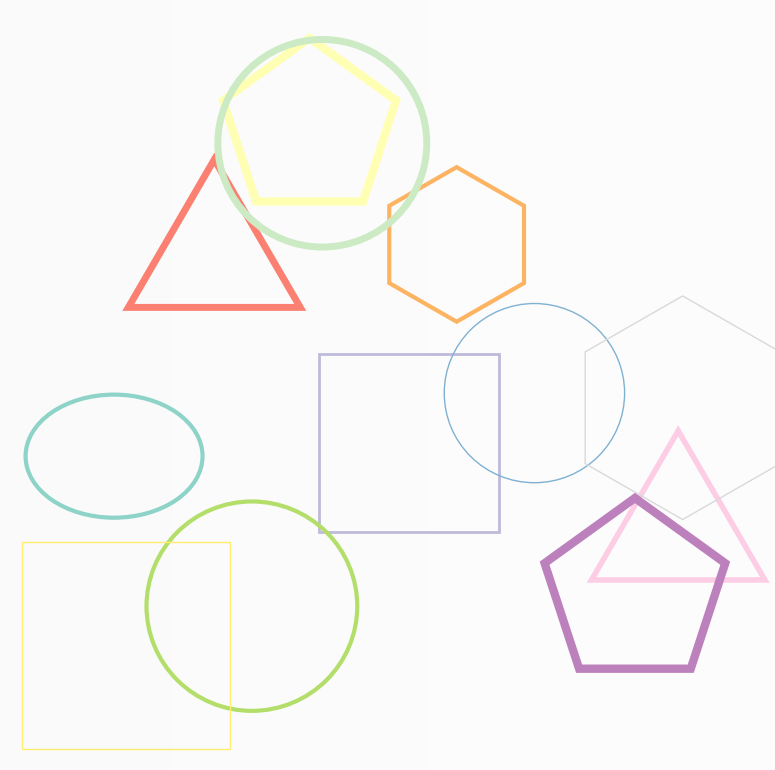[{"shape": "oval", "thickness": 1.5, "radius": 0.57, "center": [0.147, 0.408]}, {"shape": "pentagon", "thickness": 3, "radius": 0.59, "center": [0.399, 0.833]}, {"shape": "square", "thickness": 1, "radius": 0.58, "center": [0.528, 0.424]}, {"shape": "triangle", "thickness": 2.5, "radius": 0.64, "center": [0.277, 0.665]}, {"shape": "circle", "thickness": 0.5, "radius": 0.58, "center": [0.69, 0.489]}, {"shape": "hexagon", "thickness": 1.5, "radius": 0.5, "center": [0.589, 0.683]}, {"shape": "circle", "thickness": 1.5, "radius": 0.68, "center": [0.325, 0.213]}, {"shape": "triangle", "thickness": 2, "radius": 0.65, "center": [0.875, 0.311]}, {"shape": "hexagon", "thickness": 0.5, "radius": 0.73, "center": [0.881, 0.47]}, {"shape": "pentagon", "thickness": 3, "radius": 0.61, "center": [0.819, 0.231]}, {"shape": "circle", "thickness": 2.5, "radius": 0.67, "center": [0.416, 0.814]}, {"shape": "square", "thickness": 0.5, "radius": 0.67, "center": [0.162, 0.161]}]